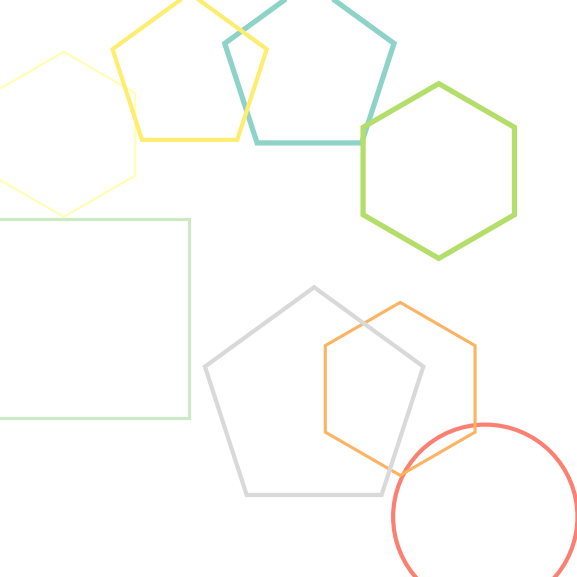[{"shape": "pentagon", "thickness": 2.5, "radius": 0.77, "center": [0.536, 0.876]}, {"shape": "hexagon", "thickness": 1, "radius": 0.71, "center": [0.11, 0.767]}, {"shape": "circle", "thickness": 2, "radius": 0.8, "center": [0.84, 0.104]}, {"shape": "hexagon", "thickness": 1.5, "radius": 0.75, "center": [0.693, 0.326]}, {"shape": "hexagon", "thickness": 2.5, "radius": 0.76, "center": [0.76, 0.703]}, {"shape": "pentagon", "thickness": 2, "radius": 0.99, "center": [0.544, 0.303]}, {"shape": "square", "thickness": 1.5, "radius": 0.86, "center": [0.155, 0.448]}, {"shape": "pentagon", "thickness": 2, "radius": 0.7, "center": [0.328, 0.871]}]